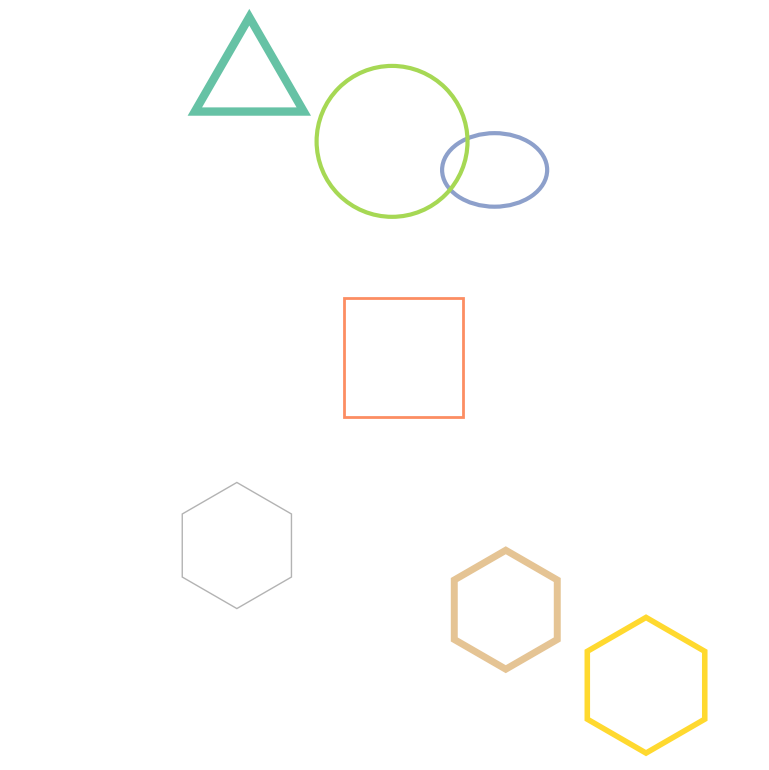[{"shape": "triangle", "thickness": 3, "radius": 0.41, "center": [0.324, 0.896]}, {"shape": "square", "thickness": 1, "radius": 0.39, "center": [0.524, 0.535]}, {"shape": "oval", "thickness": 1.5, "radius": 0.34, "center": [0.642, 0.779]}, {"shape": "circle", "thickness": 1.5, "radius": 0.49, "center": [0.509, 0.816]}, {"shape": "hexagon", "thickness": 2, "radius": 0.44, "center": [0.839, 0.11]}, {"shape": "hexagon", "thickness": 2.5, "radius": 0.39, "center": [0.657, 0.208]}, {"shape": "hexagon", "thickness": 0.5, "radius": 0.41, "center": [0.308, 0.292]}]